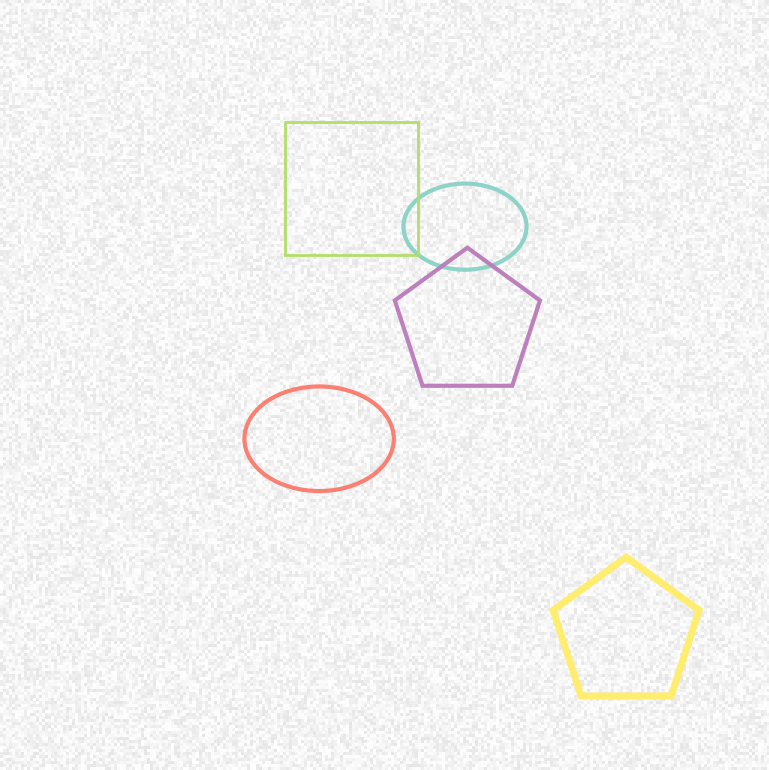[{"shape": "oval", "thickness": 1.5, "radius": 0.4, "center": [0.604, 0.706]}, {"shape": "oval", "thickness": 1.5, "radius": 0.49, "center": [0.414, 0.43]}, {"shape": "square", "thickness": 1, "radius": 0.43, "center": [0.456, 0.756]}, {"shape": "pentagon", "thickness": 1.5, "radius": 0.5, "center": [0.607, 0.579]}, {"shape": "pentagon", "thickness": 2.5, "radius": 0.5, "center": [0.813, 0.177]}]